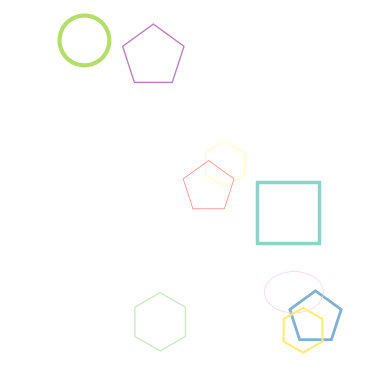[{"shape": "square", "thickness": 2.5, "radius": 0.4, "center": [0.748, 0.447]}, {"shape": "hexagon", "thickness": 0.5, "radius": 0.29, "center": [0.584, 0.575]}, {"shape": "pentagon", "thickness": 0.5, "radius": 0.35, "center": [0.542, 0.514]}, {"shape": "pentagon", "thickness": 2, "radius": 0.35, "center": [0.819, 0.174]}, {"shape": "circle", "thickness": 3, "radius": 0.32, "center": [0.219, 0.895]}, {"shape": "oval", "thickness": 0.5, "radius": 0.38, "center": [0.763, 0.241]}, {"shape": "pentagon", "thickness": 1, "radius": 0.42, "center": [0.398, 0.854]}, {"shape": "hexagon", "thickness": 1, "radius": 0.38, "center": [0.416, 0.164]}, {"shape": "hexagon", "thickness": 1.5, "radius": 0.29, "center": [0.787, 0.142]}]